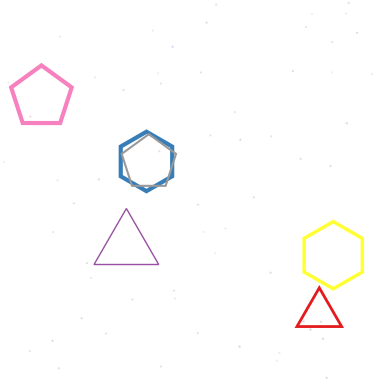[{"shape": "triangle", "thickness": 2, "radius": 0.34, "center": [0.829, 0.185]}, {"shape": "hexagon", "thickness": 3, "radius": 0.39, "center": [0.38, 0.581]}, {"shape": "triangle", "thickness": 1, "radius": 0.48, "center": [0.328, 0.361]}, {"shape": "hexagon", "thickness": 2.5, "radius": 0.44, "center": [0.866, 0.337]}, {"shape": "pentagon", "thickness": 3, "radius": 0.41, "center": [0.108, 0.747]}, {"shape": "pentagon", "thickness": 1.5, "radius": 0.37, "center": [0.387, 0.577]}]